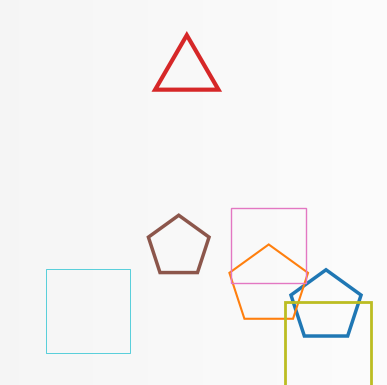[{"shape": "pentagon", "thickness": 2.5, "radius": 0.48, "center": [0.841, 0.204]}, {"shape": "pentagon", "thickness": 1.5, "radius": 0.53, "center": [0.693, 0.258]}, {"shape": "triangle", "thickness": 3, "radius": 0.47, "center": [0.482, 0.814]}, {"shape": "pentagon", "thickness": 2.5, "radius": 0.41, "center": [0.461, 0.359]}, {"shape": "square", "thickness": 1, "radius": 0.49, "center": [0.693, 0.361]}, {"shape": "square", "thickness": 2, "radius": 0.56, "center": [0.846, 0.104]}, {"shape": "square", "thickness": 0.5, "radius": 0.54, "center": [0.227, 0.193]}]